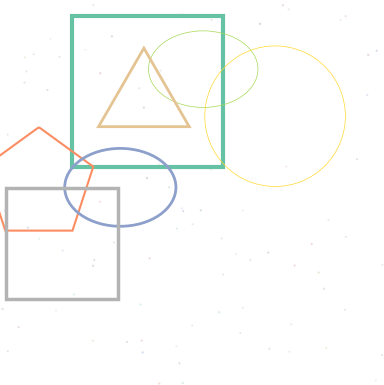[{"shape": "square", "thickness": 3, "radius": 0.98, "center": [0.383, 0.763]}, {"shape": "pentagon", "thickness": 1.5, "radius": 0.74, "center": [0.101, 0.521]}, {"shape": "oval", "thickness": 2, "radius": 0.72, "center": [0.312, 0.513]}, {"shape": "oval", "thickness": 0.5, "radius": 0.71, "center": [0.528, 0.82]}, {"shape": "circle", "thickness": 0.5, "radius": 0.91, "center": [0.715, 0.698]}, {"shape": "triangle", "thickness": 2, "radius": 0.68, "center": [0.374, 0.739]}, {"shape": "square", "thickness": 2.5, "radius": 0.72, "center": [0.161, 0.368]}]